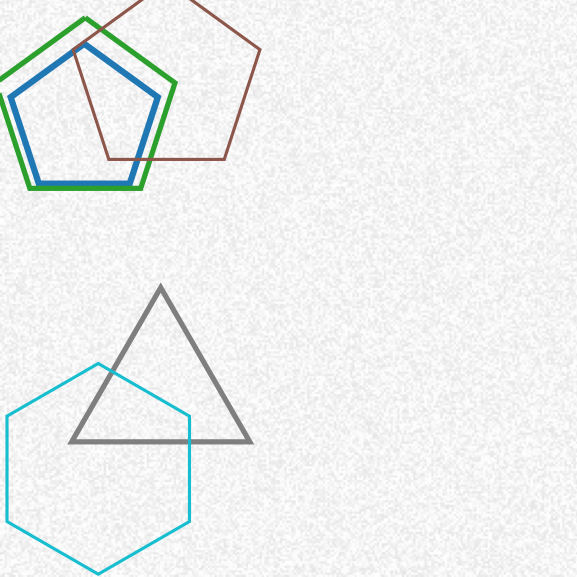[{"shape": "pentagon", "thickness": 3, "radius": 0.67, "center": [0.146, 0.789]}, {"shape": "pentagon", "thickness": 2.5, "radius": 0.82, "center": [0.148, 0.805]}, {"shape": "pentagon", "thickness": 1.5, "radius": 0.85, "center": [0.288, 0.861]}, {"shape": "triangle", "thickness": 2.5, "radius": 0.89, "center": [0.278, 0.323]}, {"shape": "hexagon", "thickness": 1.5, "radius": 0.91, "center": [0.17, 0.187]}]